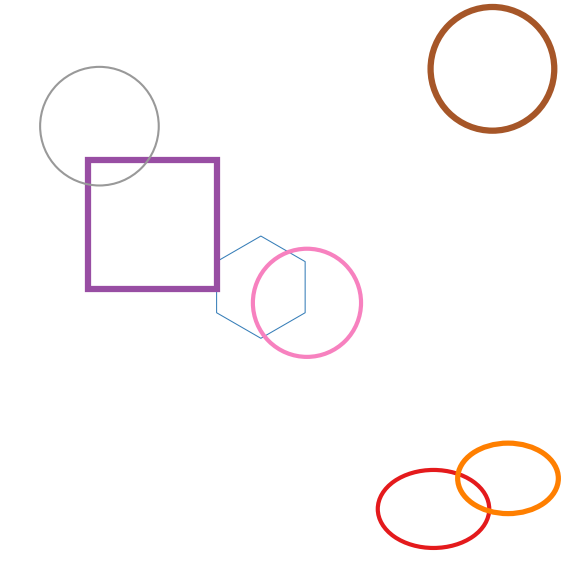[{"shape": "oval", "thickness": 2, "radius": 0.48, "center": [0.751, 0.118]}, {"shape": "hexagon", "thickness": 0.5, "radius": 0.44, "center": [0.452, 0.502]}, {"shape": "square", "thickness": 3, "radius": 0.56, "center": [0.264, 0.61]}, {"shape": "oval", "thickness": 2.5, "radius": 0.44, "center": [0.88, 0.171]}, {"shape": "circle", "thickness": 3, "radius": 0.54, "center": [0.853, 0.88]}, {"shape": "circle", "thickness": 2, "radius": 0.47, "center": [0.532, 0.475]}, {"shape": "circle", "thickness": 1, "radius": 0.51, "center": [0.172, 0.781]}]